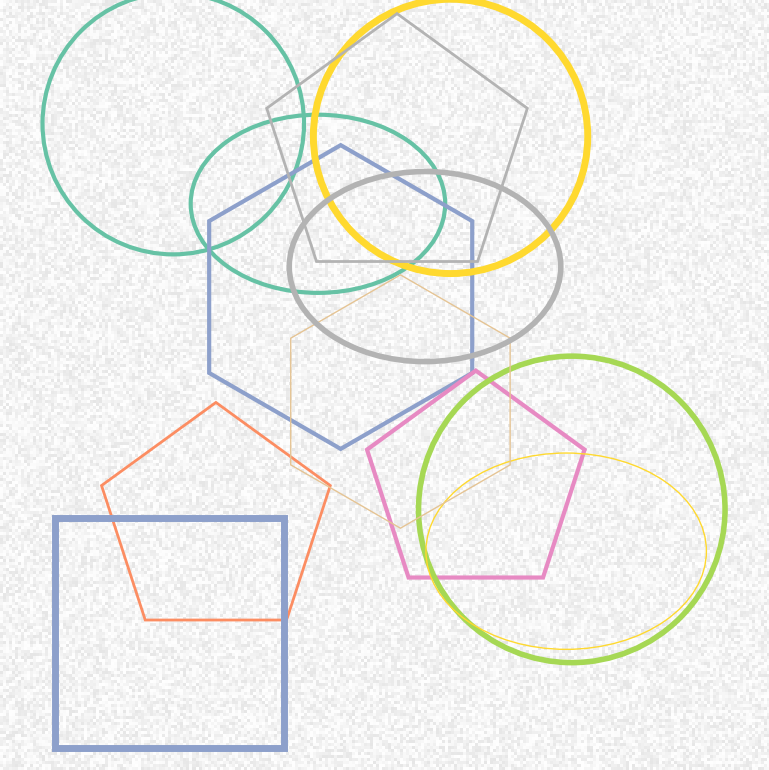[{"shape": "circle", "thickness": 1.5, "radius": 0.85, "center": [0.225, 0.839]}, {"shape": "oval", "thickness": 1.5, "radius": 0.83, "center": [0.413, 0.735]}, {"shape": "pentagon", "thickness": 1, "radius": 0.78, "center": [0.28, 0.321]}, {"shape": "square", "thickness": 2.5, "radius": 0.75, "center": [0.22, 0.178]}, {"shape": "hexagon", "thickness": 1.5, "radius": 0.99, "center": [0.442, 0.614]}, {"shape": "pentagon", "thickness": 1.5, "radius": 0.74, "center": [0.618, 0.37]}, {"shape": "circle", "thickness": 2, "radius": 1.0, "center": [0.743, 0.338]}, {"shape": "circle", "thickness": 2.5, "radius": 0.89, "center": [0.585, 0.823]}, {"shape": "oval", "thickness": 0.5, "radius": 0.91, "center": [0.735, 0.284]}, {"shape": "hexagon", "thickness": 0.5, "radius": 0.82, "center": [0.52, 0.479]}, {"shape": "pentagon", "thickness": 1, "radius": 0.89, "center": [0.516, 0.804]}, {"shape": "oval", "thickness": 2, "radius": 0.88, "center": [0.552, 0.654]}]